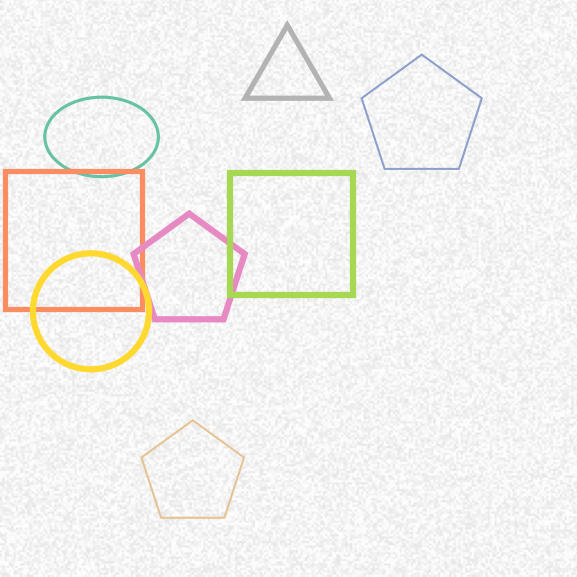[{"shape": "oval", "thickness": 1.5, "radius": 0.49, "center": [0.176, 0.762]}, {"shape": "square", "thickness": 2.5, "radius": 0.6, "center": [0.127, 0.583]}, {"shape": "pentagon", "thickness": 1, "radius": 0.55, "center": [0.73, 0.795]}, {"shape": "pentagon", "thickness": 3, "radius": 0.51, "center": [0.328, 0.528]}, {"shape": "square", "thickness": 3, "radius": 0.53, "center": [0.505, 0.594]}, {"shape": "circle", "thickness": 3, "radius": 0.5, "center": [0.158, 0.46]}, {"shape": "pentagon", "thickness": 1, "radius": 0.47, "center": [0.334, 0.178]}, {"shape": "triangle", "thickness": 2.5, "radius": 0.42, "center": [0.498, 0.871]}]